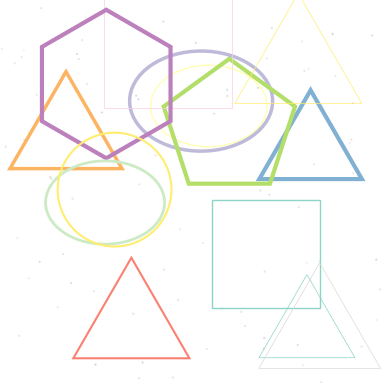[{"shape": "triangle", "thickness": 0.5, "radius": 0.72, "center": [0.797, 0.143]}, {"shape": "square", "thickness": 1, "radius": 0.7, "center": [0.691, 0.341]}, {"shape": "oval", "thickness": 1, "radius": 0.76, "center": [0.542, 0.725]}, {"shape": "oval", "thickness": 2.5, "radius": 0.93, "center": [0.522, 0.737]}, {"shape": "triangle", "thickness": 1.5, "radius": 0.87, "center": [0.341, 0.156]}, {"shape": "triangle", "thickness": 3, "radius": 0.77, "center": [0.807, 0.612]}, {"shape": "triangle", "thickness": 2.5, "radius": 0.84, "center": [0.171, 0.646]}, {"shape": "pentagon", "thickness": 3, "radius": 0.9, "center": [0.596, 0.668]}, {"shape": "square", "thickness": 0.5, "radius": 0.83, "center": [0.437, 0.885]}, {"shape": "triangle", "thickness": 0.5, "radius": 0.91, "center": [0.83, 0.134]}, {"shape": "hexagon", "thickness": 3, "radius": 0.96, "center": [0.276, 0.782]}, {"shape": "oval", "thickness": 2, "radius": 0.77, "center": [0.273, 0.474]}, {"shape": "circle", "thickness": 1.5, "radius": 0.74, "center": [0.298, 0.508]}, {"shape": "triangle", "thickness": 0.5, "radius": 0.95, "center": [0.775, 0.826]}]